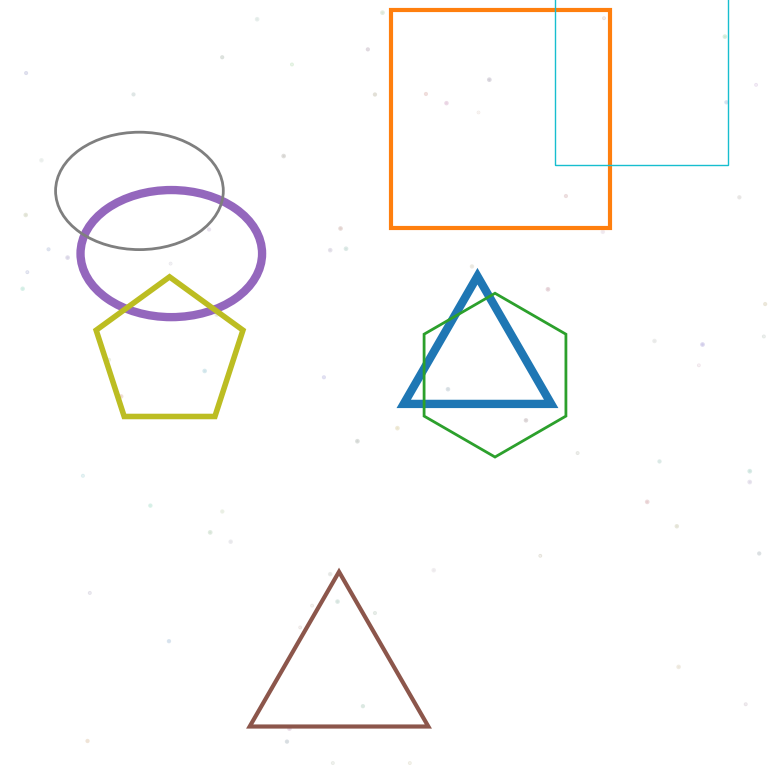[{"shape": "triangle", "thickness": 3, "radius": 0.55, "center": [0.62, 0.531]}, {"shape": "square", "thickness": 1.5, "radius": 0.71, "center": [0.65, 0.845]}, {"shape": "hexagon", "thickness": 1, "radius": 0.53, "center": [0.643, 0.513]}, {"shape": "oval", "thickness": 3, "radius": 0.59, "center": [0.222, 0.671]}, {"shape": "triangle", "thickness": 1.5, "radius": 0.67, "center": [0.44, 0.123]}, {"shape": "oval", "thickness": 1, "radius": 0.54, "center": [0.181, 0.752]}, {"shape": "pentagon", "thickness": 2, "radius": 0.5, "center": [0.22, 0.54]}, {"shape": "square", "thickness": 0.5, "radius": 0.56, "center": [0.833, 0.897]}]